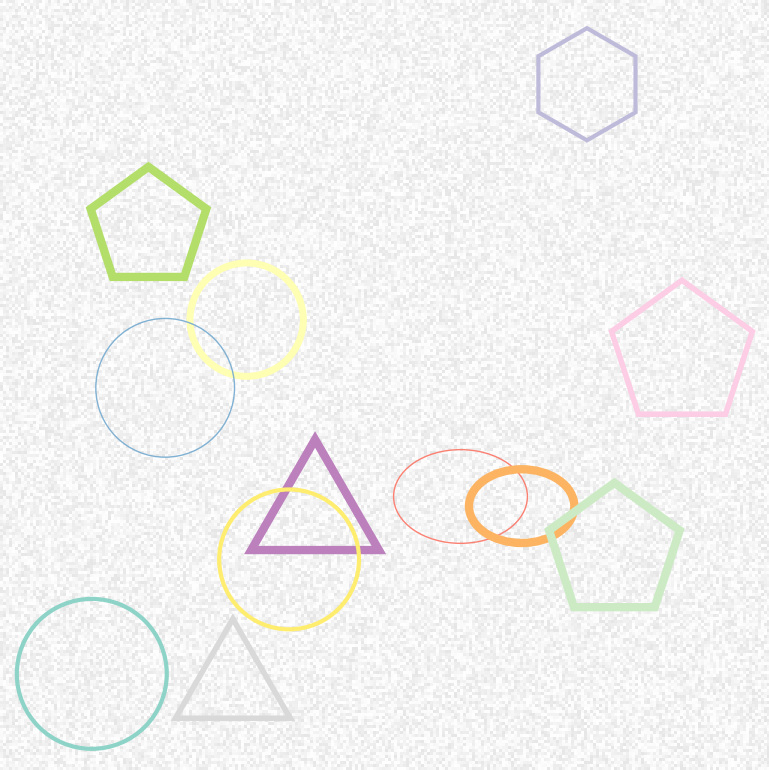[{"shape": "circle", "thickness": 1.5, "radius": 0.49, "center": [0.119, 0.125]}, {"shape": "circle", "thickness": 2.5, "radius": 0.37, "center": [0.32, 0.585]}, {"shape": "hexagon", "thickness": 1.5, "radius": 0.36, "center": [0.762, 0.891]}, {"shape": "oval", "thickness": 0.5, "radius": 0.43, "center": [0.598, 0.355]}, {"shape": "circle", "thickness": 0.5, "radius": 0.45, "center": [0.215, 0.496]}, {"shape": "oval", "thickness": 3, "radius": 0.34, "center": [0.677, 0.343]}, {"shape": "pentagon", "thickness": 3, "radius": 0.4, "center": [0.193, 0.704]}, {"shape": "pentagon", "thickness": 2, "radius": 0.48, "center": [0.886, 0.54]}, {"shape": "triangle", "thickness": 2, "radius": 0.43, "center": [0.302, 0.11]}, {"shape": "triangle", "thickness": 3, "radius": 0.48, "center": [0.409, 0.334]}, {"shape": "pentagon", "thickness": 3, "radius": 0.45, "center": [0.798, 0.284]}, {"shape": "circle", "thickness": 1.5, "radius": 0.45, "center": [0.375, 0.274]}]